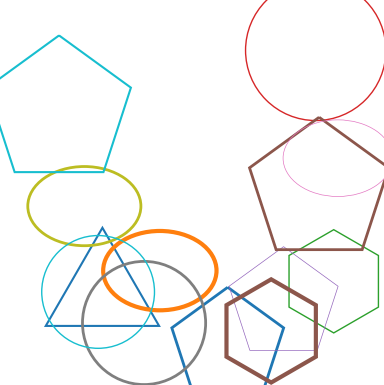[{"shape": "triangle", "thickness": 1.5, "radius": 0.85, "center": [0.266, 0.238]}, {"shape": "pentagon", "thickness": 2, "radius": 0.76, "center": [0.592, 0.101]}, {"shape": "oval", "thickness": 3, "radius": 0.74, "center": [0.415, 0.297]}, {"shape": "hexagon", "thickness": 1, "radius": 0.67, "center": [0.867, 0.269]}, {"shape": "circle", "thickness": 1, "radius": 0.91, "center": [0.82, 0.869]}, {"shape": "pentagon", "thickness": 0.5, "radius": 0.74, "center": [0.737, 0.21]}, {"shape": "hexagon", "thickness": 3, "radius": 0.67, "center": [0.704, 0.14]}, {"shape": "pentagon", "thickness": 2, "radius": 0.95, "center": [0.829, 0.505]}, {"shape": "oval", "thickness": 0.5, "radius": 0.71, "center": [0.877, 0.589]}, {"shape": "circle", "thickness": 2, "radius": 0.8, "center": [0.374, 0.161]}, {"shape": "oval", "thickness": 2, "radius": 0.73, "center": [0.219, 0.465]}, {"shape": "pentagon", "thickness": 1.5, "radius": 0.98, "center": [0.153, 0.712]}, {"shape": "circle", "thickness": 1, "radius": 0.73, "center": [0.255, 0.242]}]